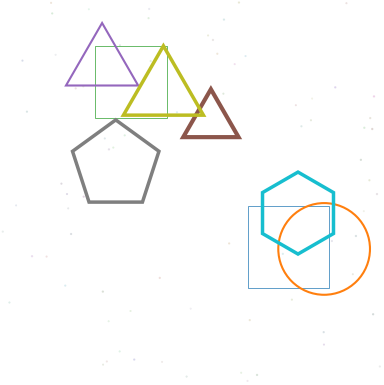[{"shape": "square", "thickness": 0.5, "radius": 0.53, "center": [0.75, 0.359]}, {"shape": "circle", "thickness": 1.5, "radius": 0.6, "center": [0.842, 0.353]}, {"shape": "square", "thickness": 0.5, "radius": 0.47, "center": [0.34, 0.787]}, {"shape": "triangle", "thickness": 1.5, "radius": 0.54, "center": [0.265, 0.832]}, {"shape": "triangle", "thickness": 3, "radius": 0.41, "center": [0.548, 0.685]}, {"shape": "pentagon", "thickness": 2.5, "radius": 0.59, "center": [0.301, 0.571]}, {"shape": "triangle", "thickness": 2.5, "radius": 0.6, "center": [0.424, 0.761]}, {"shape": "hexagon", "thickness": 2.5, "radius": 0.53, "center": [0.774, 0.447]}]